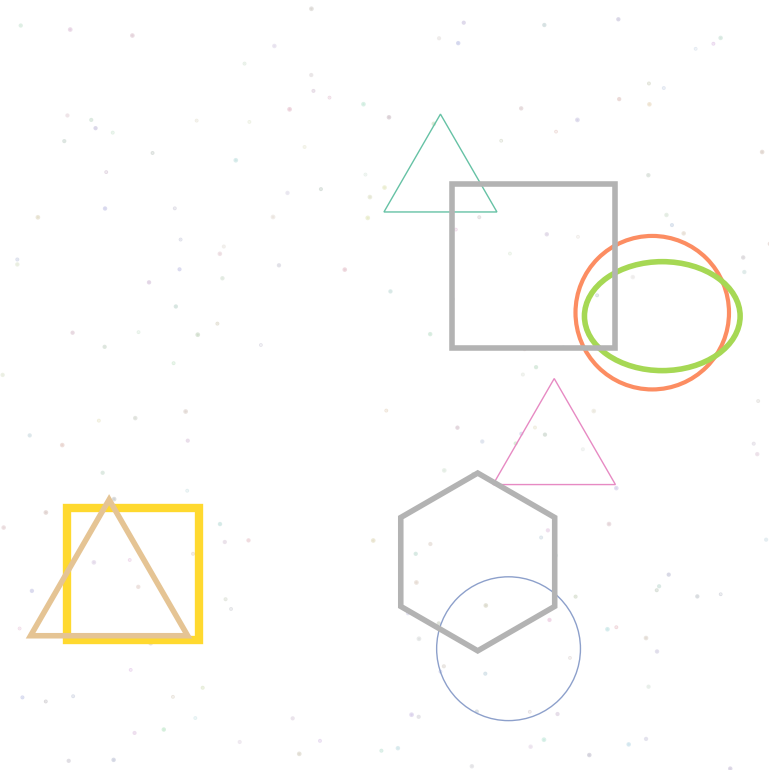[{"shape": "triangle", "thickness": 0.5, "radius": 0.42, "center": [0.572, 0.767]}, {"shape": "circle", "thickness": 1.5, "radius": 0.5, "center": [0.847, 0.594]}, {"shape": "circle", "thickness": 0.5, "radius": 0.47, "center": [0.66, 0.158]}, {"shape": "triangle", "thickness": 0.5, "radius": 0.46, "center": [0.72, 0.417]}, {"shape": "oval", "thickness": 2, "radius": 0.51, "center": [0.86, 0.589]}, {"shape": "square", "thickness": 3, "radius": 0.43, "center": [0.173, 0.255]}, {"shape": "triangle", "thickness": 2, "radius": 0.59, "center": [0.142, 0.233]}, {"shape": "square", "thickness": 2, "radius": 0.53, "center": [0.693, 0.655]}, {"shape": "hexagon", "thickness": 2, "radius": 0.58, "center": [0.62, 0.27]}]